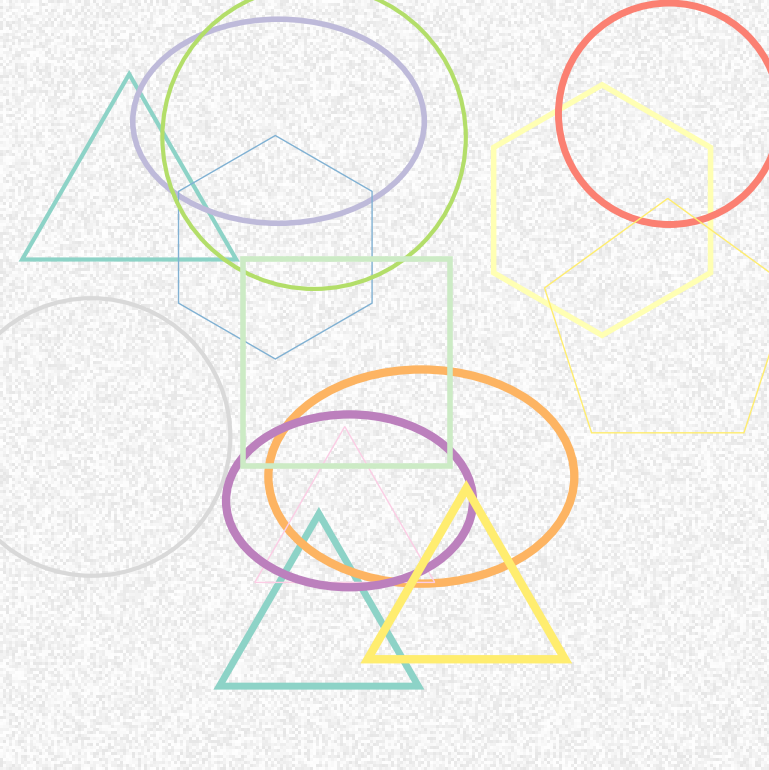[{"shape": "triangle", "thickness": 2.5, "radius": 0.75, "center": [0.414, 0.184]}, {"shape": "triangle", "thickness": 1.5, "radius": 0.8, "center": [0.168, 0.743]}, {"shape": "hexagon", "thickness": 2, "radius": 0.81, "center": [0.782, 0.727]}, {"shape": "oval", "thickness": 2, "radius": 0.95, "center": [0.362, 0.843]}, {"shape": "circle", "thickness": 2.5, "radius": 0.72, "center": [0.869, 0.852]}, {"shape": "hexagon", "thickness": 0.5, "radius": 0.73, "center": [0.358, 0.679]}, {"shape": "oval", "thickness": 3, "radius": 0.99, "center": [0.547, 0.381]}, {"shape": "circle", "thickness": 1.5, "radius": 0.99, "center": [0.408, 0.822]}, {"shape": "triangle", "thickness": 0.5, "radius": 0.67, "center": [0.448, 0.311]}, {"shape": "circle", "thickness": 1.5, "radius": 0.9, "center": [0.119, 0.432]}, {"shape": "oval", "thickness": 3, "radius": 0.8, "center": [0.454, 0.35]}, {"shape": "square", "thickness": 2, "radius": 0.67, "center": [0.45, 0.529]}, {"shape": "pentagon", "thickness": 0.5, "radius": 0.84, "center": [0.867, 0.574]}, {"shape": "triangle", "thickness": 3, "radius": 0.74, "center": [0.606, 0.218]}]